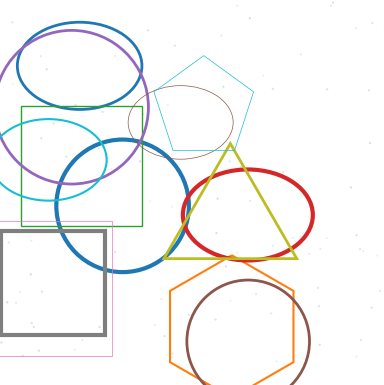[{"shape": "circle", "thickness": 3, "radius": 0.86, "center": [0.318, 0.465]}, {"shape": "oval", "thickness": 2, "radius": 0.81, "center": [0.207, 0.829]}, {"shape": "hexagon", "thickness": 1.5, "radius": 0.93, "center": [0.602, 0.152]}, {"shape": "square", "thickness": 1, "radius": 0.78, "center": [0.212, 0.569]}, {"shape": "oval", "thickness": 3, "radius": 0.84, "center": [0.644, 0.442]}, {"shape": "circle", "thickness": 2, "radius": 1.0, "center": [0.186, 0.722]}, {"shape": "circle", "thickness": 2, "radius": 0.8, "center": [0.645, 0.113]}, {"shape": "oval", "thickness": 0.5, "radius": 0.68, "center": [0.469, 0.682]}, {"shape": "square", "thickness": 0.5, "radius": 0.88, "center": [0.114, 0.251]}, {"shape": "square", "thickness": 3, "radius": 0.68, "center": [0.137, 0.265]}, {"shape": "triangle", "thickness": 2, "radius": 1.0, "center": [0.598, 0.428]}, {"shape": "oval", "thickness": 1.5, "radius": 0.76, "center": [0.126, 0.585]}, {"shape": "pentagon", "thickness": 0.5, "radius": 0.68, "center": [0.529, 0.719]}]